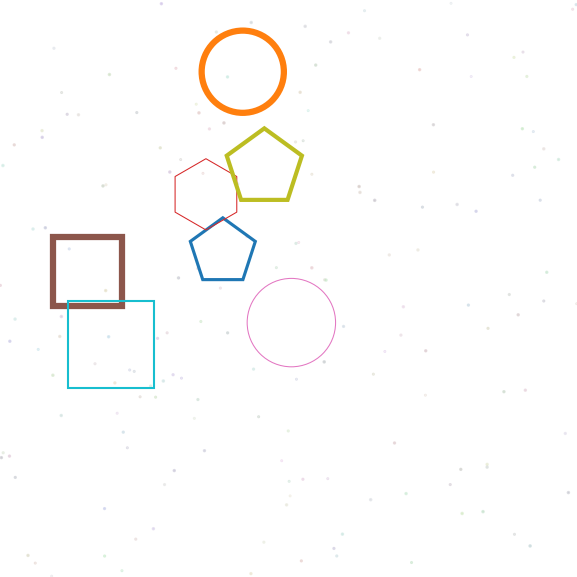[{"shape": "pentagon", "thickness": 1.5, "radius": 0.3, "center": [0.386, 0.563]}, {"shape": "circle", "thickness": 3, "radius": 0.36, "center": [0.42, 0.875]}, {"shape": "hexagon", "thickness": 0.5, "radius": 0.31, "center": [0.357, 0.663]}, {"shape": "square", "thickness": 3, "radius": 0.3, "center": [0.151, 0.529]}, {"shape": "circle", "thickness": 0.5, "radius": 0.38, "center": [0.505, 0.441]}, {"shape": "pentagon", "thickness": 2, "radius": 0.34, "center": [0.458, 0.708]}, {"shape": "square", "thickness": 1, "radius": 0.38, "center": [0.192, 0.403]}]